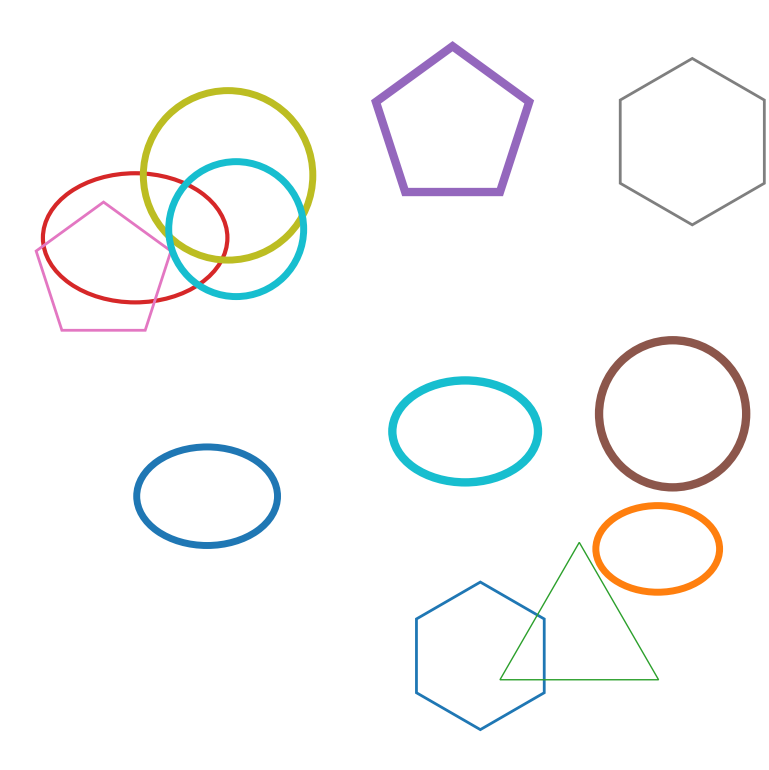[{"shape": "hexagon", "thickness": 1, "radius": 0.48, "center": [0.624, 0.148]}, {"shape": "oval", "thickness": 2.5, "radius": 0.46, "center": [0.269, 0.356]}, {"shape": "oval", "thickness": 2.5, "radius": 0.4, "center": [0.854, 0.287]}, {"shape": "triangle", "thickness": 0.5, "radius": 0.59, "center": [0.752, 0.177]}, {"shape": "oval", "thickness": 1.5, "radius": 0.6, "center": [0.176, 0.691]}, {"shape": "pentagon", "thickness": 3, "radius": 0.52, "center": [0.588, 0.835]}, {"shape": "circle", "thickness": 3, "radius": 0.48, "center": [0.874, 0.463]}, {"shape": "pentagon", "thickness": 1, "radius": 0.46, "center": [0.134, 0.646]}, {"shape": "hexagon", "thickness": 1, "radius": 0.54, "center": [0.899, 0.816]}, {"shape": "circle", "thickness": 2.5, "radius": 0.55, "center": [0.296, 0.772]}, {"shape": "oval", "thickness": 3, "radius": 0.47, "center": [0.604, 0.44]}, {"shape": "circle", "thickness": 2.5, "radius": 0.44, "center": [0.307, 0.702]}]